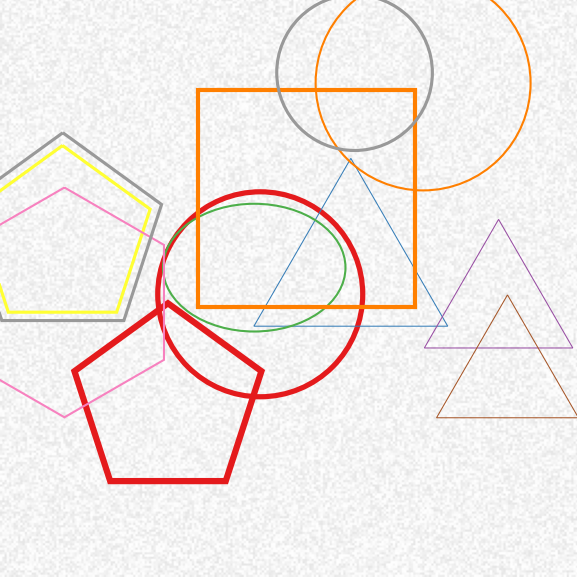[{"shape": "pentagon", "thickness": 3, "radius": 0.85, "center": [0.291, 0.304]}, {"shape": "circle", "thickness": 2.5, "radius": 0.89, "center": [0.451, 0.49]}, {"shape": "triangle", "thickness": 0.5, "radius": 0.97, "center": [0.607, 0.531]}, {"shape": "oval", "thickness": 1, "radius": 0.79, "center": [0.44, 0.536]}, {"shape": "triangle", "thickness": 0.5, "radius": 0.74, "center": [0.863, 0.471]}, {"shape": "square", "thickness": 2, "radius": 0.94, "center": [0.53, 0.655]}, {"shape": "circle", "thickness": 1, "radius": 0.93, "center": [0.733, 0.856]}, {"shape": "pentagon", "thickness": 1.5, "radius": 0.8, "center": [0.108, 0.588]}, {"shape": "triangle", "thickness": 0.5, "radius": 0.71, "center": [0.879, 0.347]}, {"shape": "hexagon", "thickness": 1, "radius": 0.99, "center": [0.112, 0.476]}, {"shape": "pentagon", "thickness": 1.5, "radius": 0.9, "center": [0.109, 0.59]}, {"shape": "circle", "thickness": 1.5, "radius": 0.67, "center": [0.614, 0.873]}]